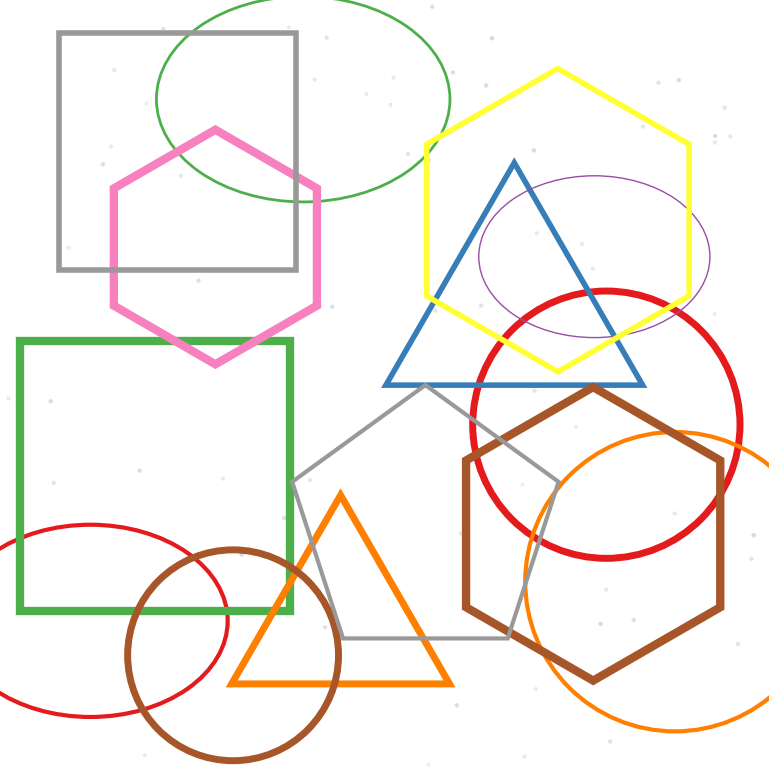[{"shape": "oval", "thickness": 1.5, "radius": 0.89, "center": [0.117, 0.194]}, {"shape": "circle", "thickness": 2.5, "radius": 0.87, "center": [0.787, 0.448]}, {"shape": "triangle", "thickness": 2, "radius": 0.96, "center": [0.668, 0.596]}, {"shape": "oval", "thickness": 1, "radius": 0.95, "center": [0.394, 0.871]}, {"shape": "square", "thickness": 3, "radius": 0.88, "center": [0.201, 0.382]}, {"shape": "oval", "thickness": 0.5, "radius": 0.75, "center": [0.772, 0.667]}, {"shape": "triangle", "thickness": 2.5, "radius": 0.82, "center": [0.442, 0.193]}, {"shape": "circle", "thickness": 1.5, "radius": 0.97, "center": [0.876, 0.245]}, {"shape": "hexagon", "thickness": 2, "radius": 0.98, "center": [0.724, 0.714]}, {"shape": "circle", "thickness": 2.5, "radius": 0.68, "center": [0.303, 0.149]}, {"shape": "hexagon", "thickness": 3, "radius": 0.95, "center": [0.77, 0.307]}, {"shape": "hexagon", "thickness": 3, "radius": 0.76, "center": [0.28, 0.679]}, {"shape": "pentagon", "thickness": 1.5, "radius": 0.91, "center": [0.552, 0.318]}, {"shape": "square", "thickness": 2, "radius": 0.77, "center": [0.231, 0.803]}]